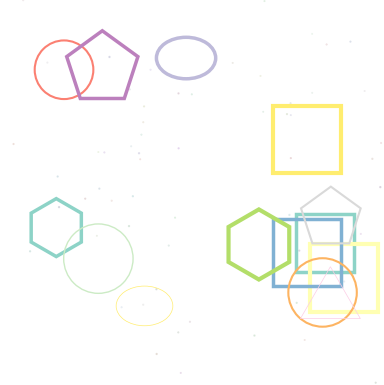[{"shape": "square", "thickness": 2.5, "radius": 0.38, "center": [0.845, 0.368]}, {"shape": "hexagon", "thickness": 2.5, "radius": 0.38, "center": [0.146, 0.409]}, {"shape": "square", "thickness": 3, "radius": 0.44, "center": [0.894, 0.277]}, {"shape": "oval", "thickness": 2.5, "radius": 0.38, "center": [0.483, 0.849]}, {"shape": "circle", "thickness": 1.5, "radius": 0.38, "center": [0.166, 0.819]}, {"shape": "square", "thickness": 2.5, "radius": 0.44, "center": [0.798, 0.344]}, {"shape": "circle", "thickness": 1.5, "radius": 0.44, "center": [0.838, 0.24]}, {"shape": "hexagon", "thickness": 3, "radius": 0.46, "center": [0.672, 0.365]}, {"shape": "triangle", "thickness": 0.5, "radius": 0.45, "center": [0.858, 0.217]}, {"shape": "pentagon", "thickness": 1.5, "radius": 0.41, "center": [0.859, 0.434]}, {"shape": "pentagon", "thickness": 2.5, "radius": 0.49, "center": [0.266, 0.823]}, {"shape": "circle", "thickness": 1, "radius": 0.45, "center": [0.256, 0.328]}, {"shape": "square", "thickness": 3, "radius": 0.44, "center": [0.797, 0.638]}, {"shape": "oval", "thickness": 0.5, "radius": 0.37, "center": [0.375, 0.205]}]